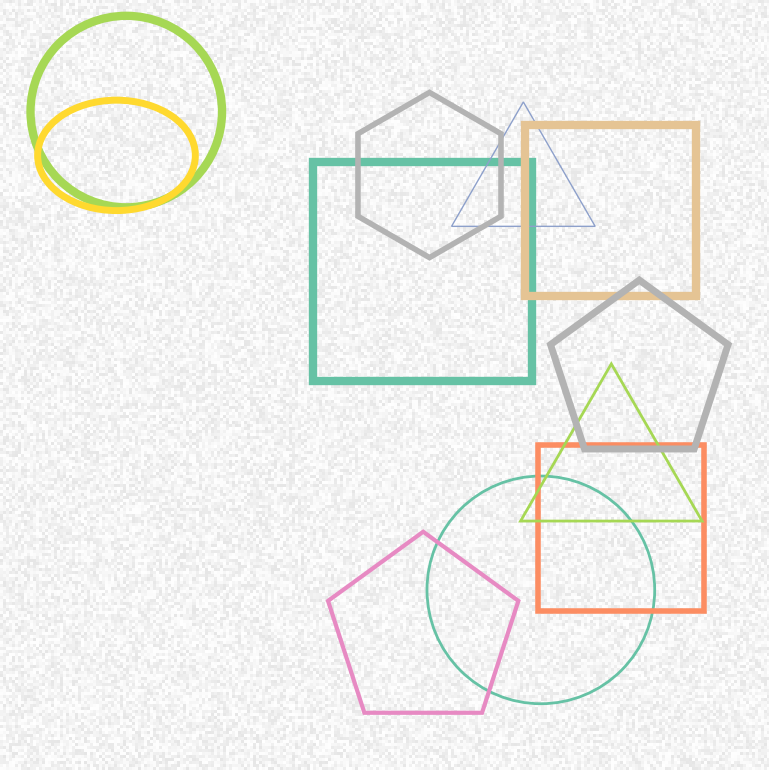[{"shape": "circle", "thickness": 1, "radius": 0.74, "center": [0.702, 0.234]}, {"shape": "square", "thickness": 3, "radius": 0.71, "center": [0.548, 0.648]}, {"shape": "square", "thickness": 2, "radius": 0.54, "center": [0.807, 0.314]}, {"shape": "triangle", "thickness": 0.5, "radius": 0.54, "center": [0.68, 0.76]}, {"shape": "pentagon", "thickness": 1.5, "radius": 0.65, "center": [0.55, 0.179]}, {"shape": "triangle", "thickness": 1, "radius": 0.68, "center": [0.794, 0.391]}, {"shape": "circle", "thickness": 3, "radius": 0.62, "center": [0.164, 0.855]}, {"shape": "oval", "thickness": 2.5, "radius": 0.51, "center": [0.151, 0.798]}, {"shape": "square", "thickness": 3, "radius": 0.55, "center": [0.793, 0.726]}, {"shape": "pentagon", "thickness": 2.5, "radius": 0.61, "center": [0.83, 0.515]}, {"shape": "hexagon", "thickness": 2, "radius": 0.54, "center": [0.558, 0.773]}]